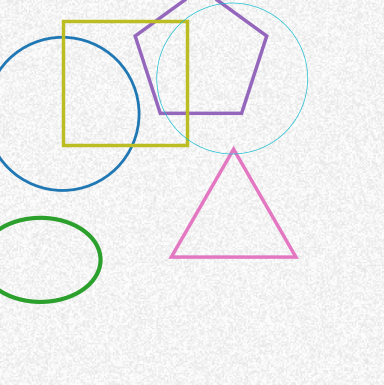[{"shape": "circle", "thickness": 2, "radius": 0.99, "center": [0.162, 0.704]}, {"shape": "oval", "thickness": 3, "radius": 0.78, "center": [0.105, 0.325]}, {"shape": "pentagon", "thickness": 2.5, "radius": 0.9, "center": [0.522, 0.851]}, {"shape": "triangle", "thickness": 2.5, "radius": 0.93, "center": [0.607, 0.426]}, {"shape": "square", "thickness": 2.5, "radius": 0.81, "center": [0.324, 0.784]}, {"shape": "circle", "thickness": 0.5, "radius": 0.98, "center": [0.603, 0.796]}]